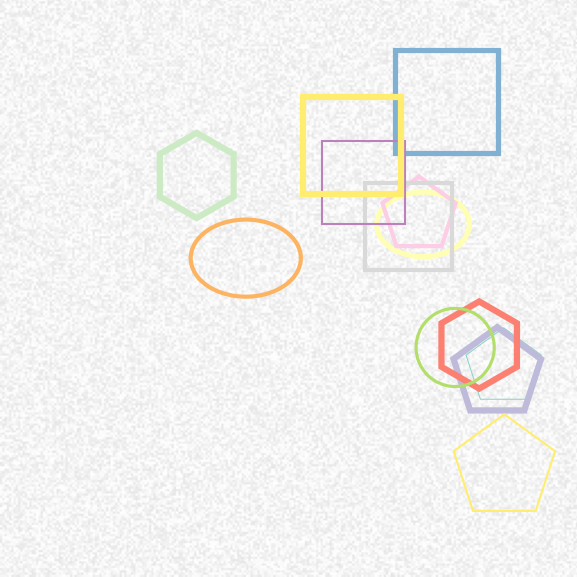[{"shape": "pentagon", "thickness": 0.5, "radius": 0.34, "center": [0.872, 0.363]}, {"shape": "oval", "thickness": 2.5, "radius": 0.4, "center": [0.732, 0.611]}, {"shape": "pentagon", "thickness": 3, "radius": 0.4, "center": [0.861, 0.353]}, {"shape": "hexagon", "thickness": 3, "radius": 0.38, "center": [0.83, 0.402]}, {"shape": "square", "thickness": 2.5, "radius": 0.45, "center": [0.773, 0.823]}, {"shape": "oval", "thickness": 2, "radius": 0.48, "center": [0.426, 0.552]}, {"shape": "circle", "thickness": 1.5, "radius": 0.34, "center": [0.788, 0.398]}, {"shape": "pentagon", "thickness": 2, "radius": 0.33, "center": [0.726, 0.627]}, {"shape": "square", "thickness": 2, "radius": 0.38, "center": [0.708, 0.608]}, {"shape": "square", "thickness": 1, "radius": 0.36, "center": [0.629, 0.684]}, {"shape": "hexagon", "thickness": 3, "radius": 0.37, "center": [0.341, 0.695]}, {"shape": "square", "thickness": 3, "radius": 0.42, "center": [0.61, 0.747]}, {"shape": "pentagon", "thickness": 1, "radius": 0.46, "center": [0.873, 0.189]}]